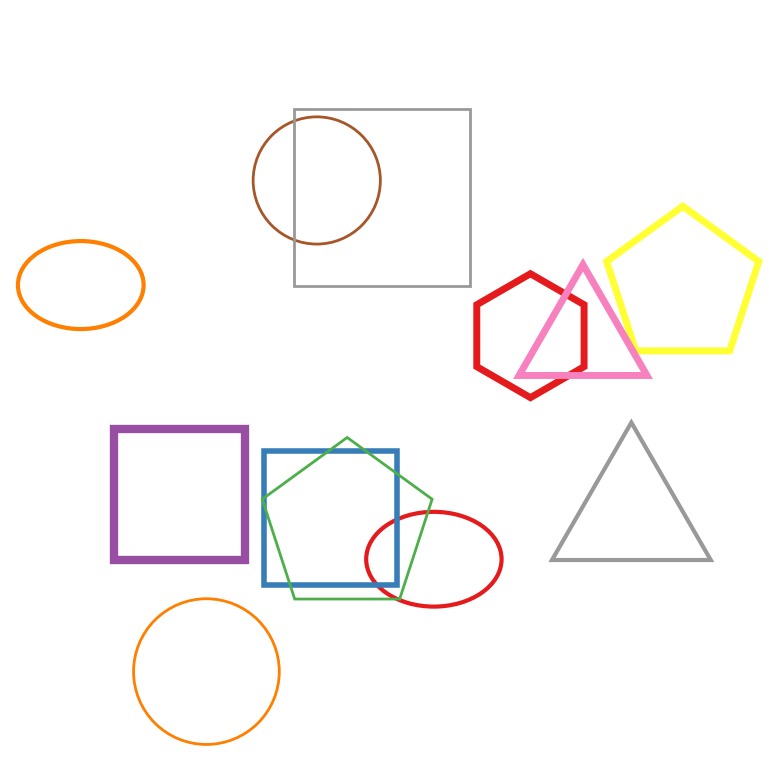[{"shape": "hexagon", "thickness": 2.5, "radius": 0.4, "center": [0.689, 0.564]}, {"shape": "oval", "thickness": 1.5, "radius": 0.44, "center": [0.563, 0.274]}, {"shape": "square", "thickness": 2, "radius": 0.43, "center": [0.429, 0.327]}, {"shape": "pentagon", "thickness": 1, "radius": 0.58, "center": [0.451, 0.316]}, {"shape": "square", "thickness": 3, "radius": 0.43, "center": [0.233, 0.358]}, {"shape": "circle", "thickness": 1, "radius": 0.47, "center": [0.268, 0.128]}, {"shape": "oval", "thickness": 1.5, "radius": 0.41, "center": [0.105, 0.63]}, {"shape": "pentagon", "thickness": 2.5, "radius": 0.52, "center": [0.887, 0.628]}, {"shape": "circle", "thickness": 1, "radius": 0.41, "center": [0.411, 0.766]}, {"shape": "triangle", "thickness": 2.5, "radius": 0.48, "center": [0.757, 0.56]}, {"shape": "triangle", "thickness": 1.5, "radius": 0.6, "center": [0.82, 0.332]}, {"shape": "square", "thickness": 1, "radius": 0.57, "center": [0.496, 0.743]}]